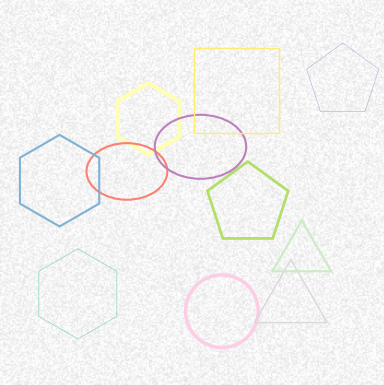[{"shape": "hexagon", "thickness": 0.5, "radius": 0.59, "center": [0.202, 0.237]}, {"shape": "hexagon", "thickness": 3, "radius": 0.46, "center": [0.385, 0.691]}, {"shape": "pentagon", "thickness": 0.5, "radius": 0.49, "center": [0.89, 0.79]}, {"shape": "oval", "thickness": 1.5, "radius": 0.53, "center": [0.33, 0.555]}, {"shape": "hexagon", "thickness": 1.5, "radius": 0.59, "center": [0.155, 0.531]}, {"shape": "pentagon", "thickness": 2, "radius": 0.55, "center": [0.644, 0.47]}, {"shape": "circle", "thickness": 2.5, "radius": 0.47, "center": [0.576, 0.192]}, {"shape": "triangle", "thickness": 1, "radius": 0.55, "center": [0.755, 0.217]}, {"shape": "oval", "thickness": 1.5, "radius": 0.59, "center": [0.521, 0.619]}, {"shape": "triangle", "thickness": 1.5, "radius": 0.44, "center": [0.784, 0.34]}, {"shape": "square", "thickness": 1, "radius": 0.55, "center": [0.615, 0.766]}]